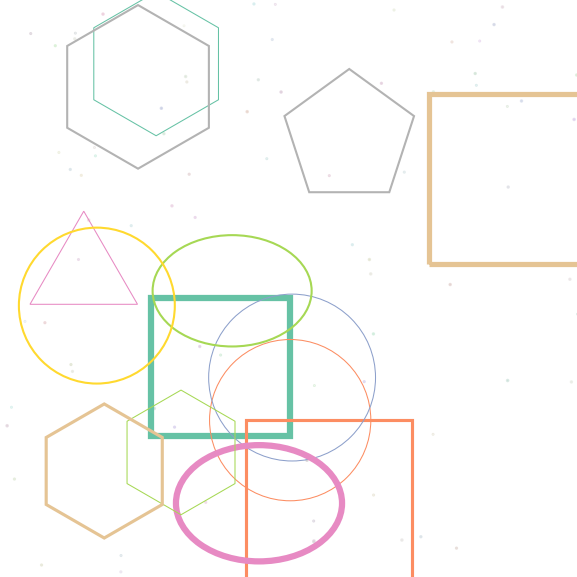[{"shape": "square", "thickness": 3, "radius": 0.6, "center": [0.382, 0.364]}, {"shape": "hexagon", "thickness": 0.5, "radius": 0.62, "center": [0.27, 0.889]}, {"shape": "circle", "thickness": 0.5, "radius": 0.7, "center": [0.502, 0.272]}, {"shape": "square", "thickness": 1.5, "radius": 0.72, "center": [0.57, 0.129]}, {"shape": "circle", "thickness": 0.5, "radius": 0.72, "center": [0.506, 0.345]}, {"shape": "triangle", "thickness": 0.5, "radius": 0.54, "center": [0.145, 0.526]}, {"shape": "oval", "thickness": 3, "radius": 0.72, "center": [0.448, 0.128]}, {"shape": "hexagon", "thickness": 0.5, "radius": 0.54, "center": [0.313, 0.216]}, {"shape": "oval", "thickness": 1, "radius": 0.69, "center": [0.402, 0.496]}, {"shape": "circle", "thickness": 1, "radius": 0.68, "center": [0.168, 0.47]}, {"shape": "square", "thickness": 2.5, "radius": 0.73, "center": [0.89, 0.689]}, {"shape": "hexagon", "thickness": 1.5, "radius": 0.58, "center": [0.18, 0.184]}, {"shape": "hexagon", "thickness": 1, "radius": 0.71, "center": [0.239, 0.849]}, {"shape": "pentagon", "thickness": 1, "radius": 0.59, "center": [0.605, 0.762]}]